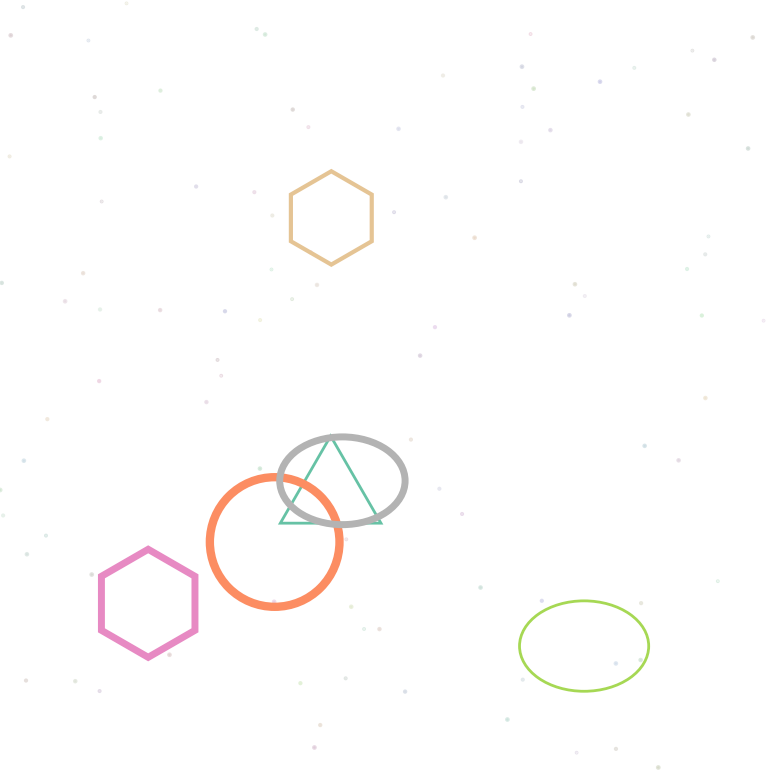[{"shape": "triangle", "thickness": 1, "radius": 0.38, "center": [0.429, 0.358]}, {"shape": "circle", "thickness": 3, "radius": 0.42, "center": [0.357, 0.296]}, {"shape": "hexagon", "thickness": 2.5, "radius": 0.35, "center": [0.192, 0.216]}, {"shape": "oval", "thickness": 1, "radius": 0.42, "center": [0.759, 0.161]}, {"shape": "hexagon", "thickness": 1.5, "radius": 0.3, "center": [0.43, 0.717]}, {"shape": "oval", "thickness": 2.5, "radius": 0.41, "center": [0.445, 0.376]}]